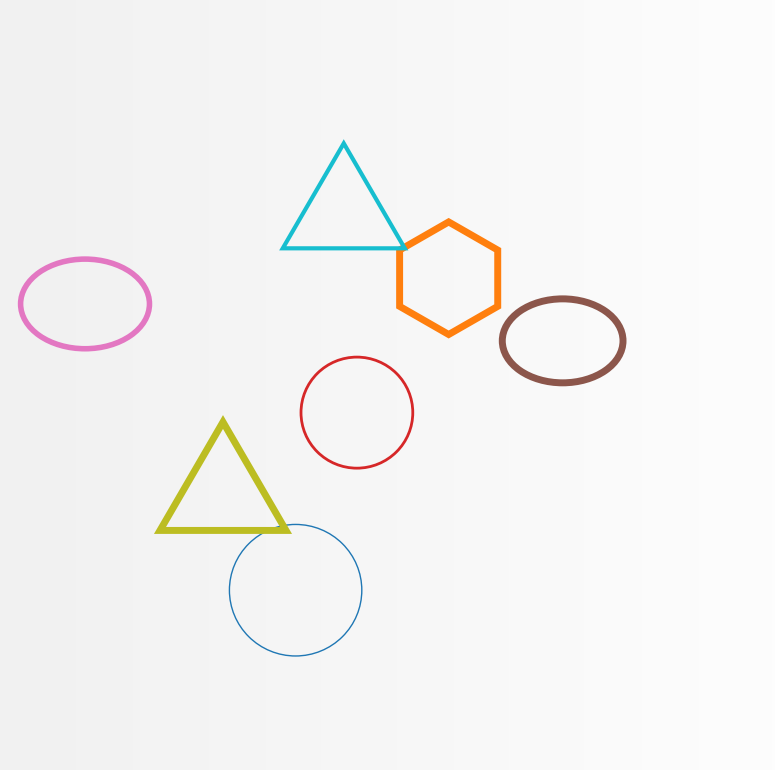[{"shape": "circle", "thickness": 0.5, "radius": 0.43, "center": [0.381, 0.233]}, {"shape": "hexagon", "thickness": 2.5, "radius": 0.37, "center": [0.579, 0.639]}, {"shape": "circle", "thickness": 1, "radius": 0.36, "center": [0.461, 0.464]}, {"shape": "oval", "thickness": 2.5, "radius": 0.39, "center": [0.726, 0.557]}, {"shape": "oval", "thickness": 2, "radius": 0.42, "center": [0.11, 0.605]}, {"shape": "triangle", "thickness": 2.5, "radius": 0.47, "center": [0.288, 0.358]}, {"shape": "triangle", "thickness": 1.5, "radius": 0.45, "center": [0.444, 0.723]}]